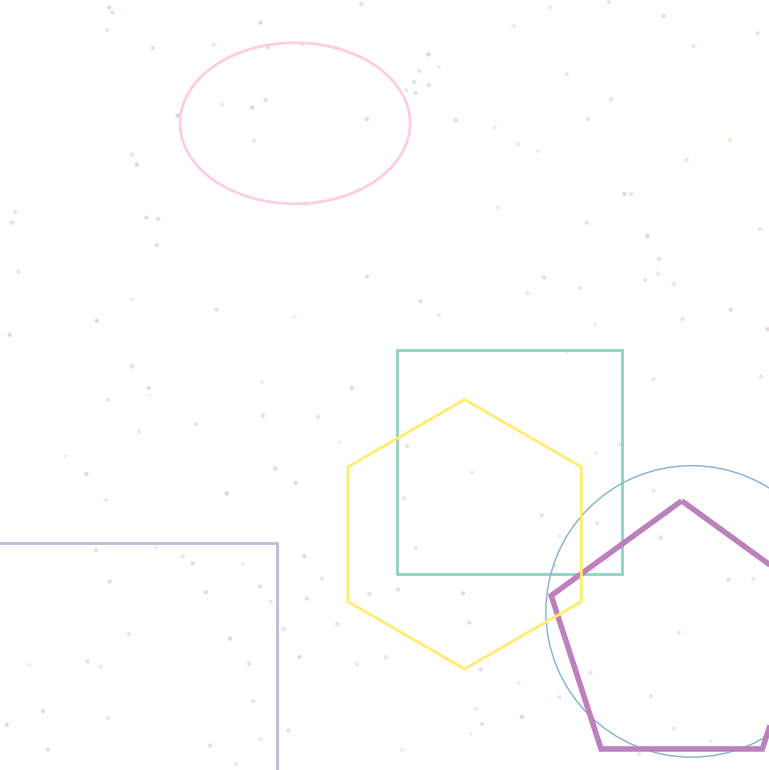[{"shape": "square", "thickness": 1, "radius": 0.73, "center": [0.662, 0.4]}, {"shape": "square", "thickness": 1, "radius": 0.93, "center": [0.173, 0.109]}, {"shape": "circle", "thickness": 0.5, "radius": 0.95, "center": [0.898, 0.206]}, {"shape": "oval", "thickness": 1, "radius": 0.75, "center": [0.383, 0.84]}, {"shape": "pentagon", "thickness": 2, "radius": 0.89, "center": [0.885, 0.171]}, {"shape": "hexagon", "thickness": 1, "radius": 0.87, "center": [0.603, 0.306]}]